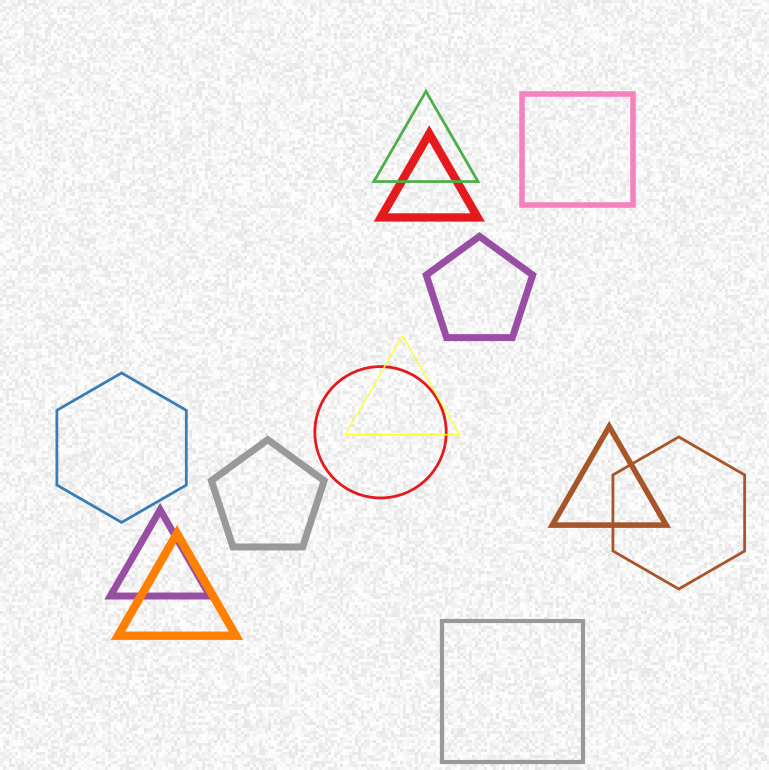[{"shape": "circle", "thickness": 1, "radius": 0.43, "center": [0.494, 0.439]}, {"shape": "triangle", "thickness": 3, "radius": 0.36, "center": [0.558, 0.754]}, {"shape": "hexagon", "thickness": 1, "radius": 0.49, "center": [0.158, 0.419]}, {"shape": "triangle", "thickness": 1, "radius": 0.39, "center": [0.553, 0.803]}, {"shape": "pentagon", "thickness": 2.5, "radius": 0.36, "center": [0.623, 0.62]}, {"shape": "triangle", "thickness": 2.5, "radius": 0.37, "center": [0.208, 0.263]}, {"shape": "triangle", "thickness": 3, "radius": 0.44, "center": [0.23, 0.219]}, {"shape": "triangle", "thickness": 0.5, "radius": 0.43, "center": [0.523, 0.478]}, {"shape": "hexagon", "thickness": 1, "radius": 0.49, "center": [0.882, 0.334]}, {"shape": "triangle", "thickness": 2, "radius": 0.43, "center": [0.791, 0.361]}, {"shape": "square", "thickness": 2, "radius": 0.36, "center": [0.75, 0.806]}, {"shape": "square", "thickness": 1.5, "radius": 0.46, "center": [0.665, 0.102]}, {"shape": "pentagon", "thickness": 2.5, "radius": 0.39, "center": [0.348, 0.352]}]